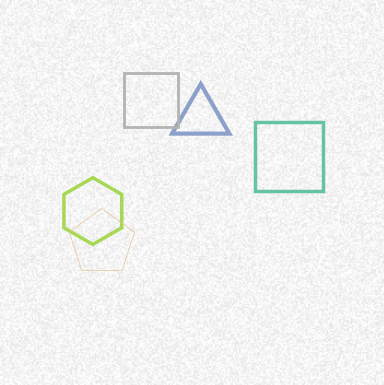[{"shape": "square", "thickness": 2.5, "radius": 0.45, "center": [0.751, 0.594]}, {"shape": "triangle", "thickness": 3, "radius": 0.43, "center": [0.521, 0.696]}, {"shape": "hexagon", "thickness": 2.5, "radius": 0.43, "center": [0.241, 0.452]}, {"shape": "pentagon", "thickness": 0.5, "radius": 0.45, "center": [0.265, 0.37]}, {"shape": "square", "thickness": 2, "radius": 0.35, "center": [0.392, 0.74]}]